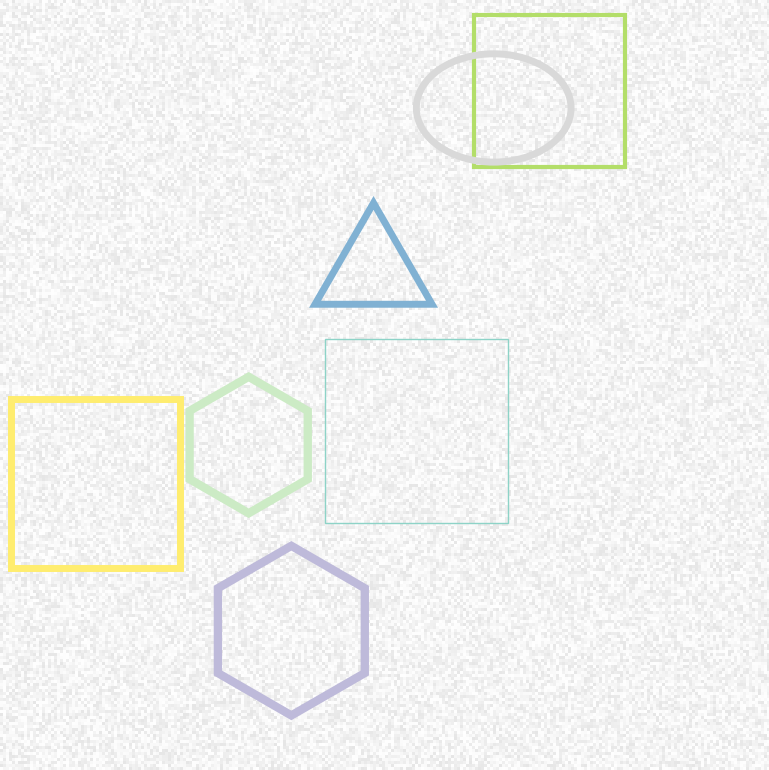[{"shape": "square", "thickness": 0.5, "radius": 0.6, "center": [0.541, 0.44]}, {"shape": "hexagon", "thickness": 3, "radius": 0.55, "center": [0.378, 0.181]}, {"shape": "triangle", "thickness": 2.5, "radius": 0.44, "center": [0.485, 0.649]}, {"shape": "square", "thickness": 1.5, "radius": 0.49, "center": [0.714, 0.882]}, {"shape": "oval", "thickness": 2.5, "radius": 0.5, "center": [0.641, 0.86]}, {"shape": "hexagon", "thickness": 3, "radius": 0.44, "center": [0.323, 0.422]}, {"shape": "square", "thickness": 2.5, "radius": 0.55, "center": [0.124, 0.372]}]